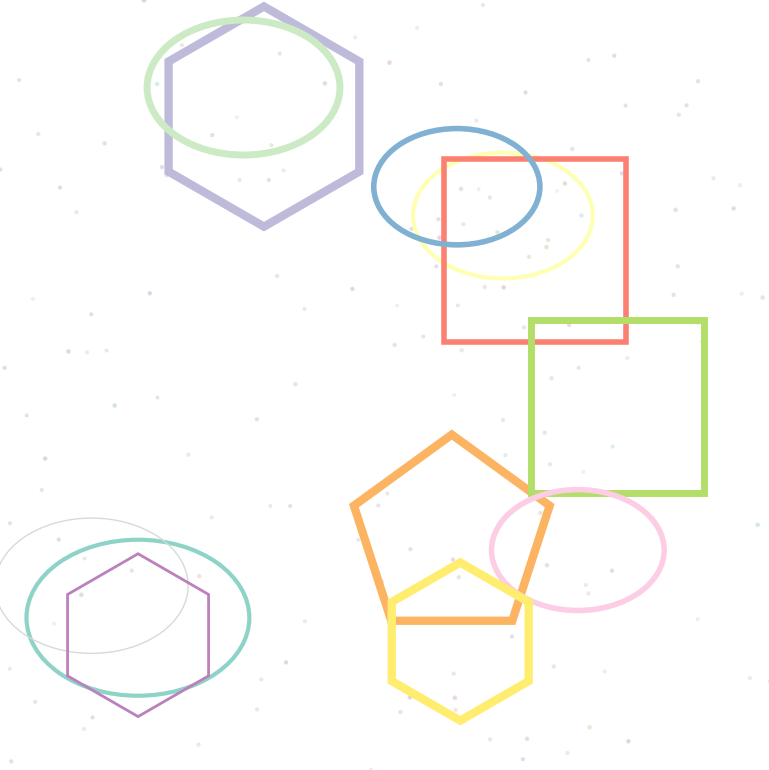[{"shape": "oval", "thickness": 1.5, "radius": 0.72, "center": [0.179, 0.198]}, {"shape": "oval", "thickness": 1.5, "radius": 0.58, "center": [0.653, 0.72]}, {"shape": "hexagon", "thickness": 3, "radius": 0.72, "center": [0.343, 0.849]}, {"shape": "square", "thickness": 2, "radius": 0.59, "center": [0.695, 0.674]}, {"shape": "oval", "thickness": 2, "radius": 0.54, "center": [0.593, 0.758]}, {"shape": "pentagon", "thickness": 3, "radius": 0.67, "center": [0.587, 0.302]}, {"shape": "square", "thickness": 2.5, "radius": 0.56, "center": [0.802, 0.472]}, {"shape": "oval", "thickness": 2, "radius": 0.56, "center": [0.75, 0.286]}, {"shape": "oval", "thickness": 0.5, "radius": 0.63, "center": [0.119, 0.239]}, {"shape": "hexagon", "thickness": 1, "radius": 0.53, "center": [0.179, 0.175]}, {"shape": "oval", "thickness": 2.5, "radius": 0.63, "center": [0.316, 0.886]}, {"shape": "hexagon", "thickness": 3, "radius": 0.51, "center": [0.598, 0.167]}]